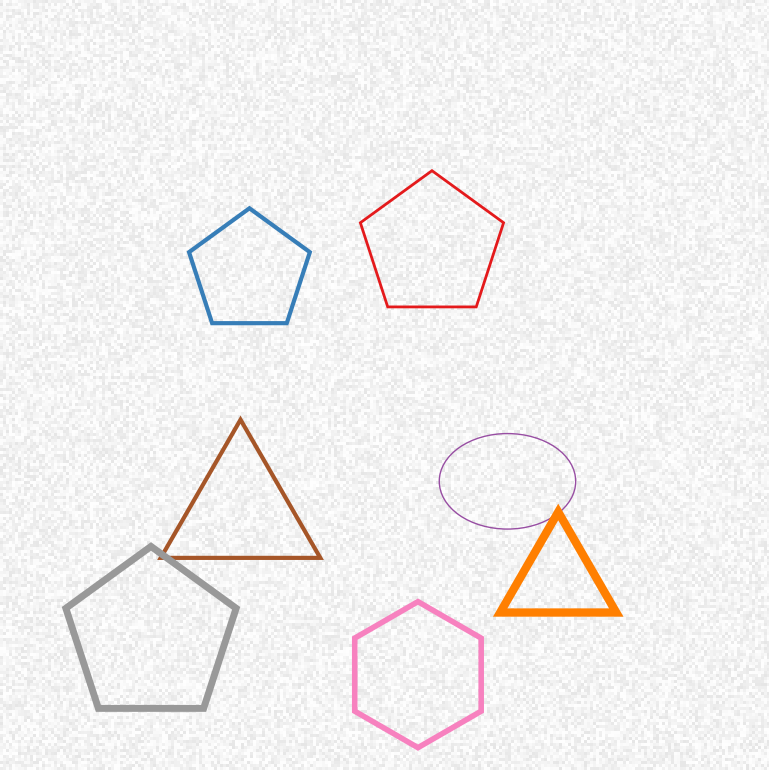[{"shape": "pentagon", "thickness": 1, "radius": 0.49, "center": [0.561, 0.681]}, {"shape": "pentagon", "thickness": 1.5, "radius": 0.41, "center": [0.324, 0.647]}, {"shape": "oval", "thickness": 0.5, "radius": 0.44, "center": [0.659, 0.375]}, {"shape": "triangle", "thickness": 3, "radius": 0.44, "center": [0.725, 0.248]}, {"shape": "triangle", "thickness": 1.5, "radius": 0.6, "center": [0.312, 0.335]}, {"shape": "hexagon", "thickness": 2, "radius": 0.47, "center": [0.543, 0.124]}, {"shape": "pentagon", "thickness": 2.5, "radius": 0.58, "center": [0.196, 0.174]}]